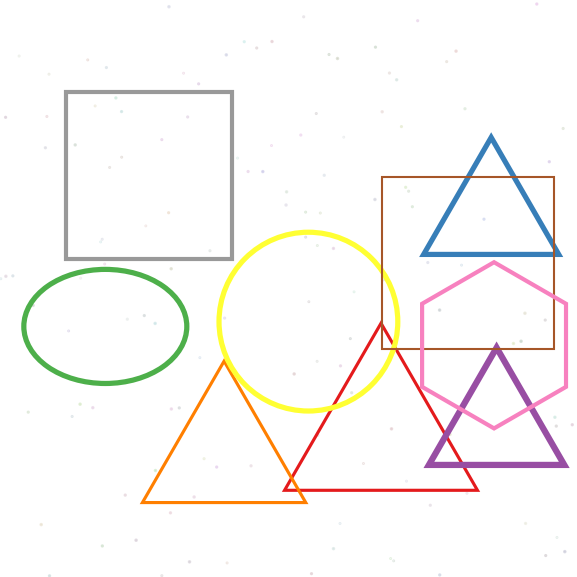[{"shape": "triangle", "thickness": 1.5, "radius": 0.96, "center": [0.66, 0.247]}, {"shape": "triangle", "thickness": 2.5, "radius": 0.68, "center": [0.851, 0.626]}, {"shape": "oval", "thickness": 2.5, "radius": 0.71, "center": [0.182, 0.434]}, {"shape": "triangle", "thickness": 3, "radius": 0.68, "center": [0.86, 0.262]}, {"shape": "triangle", "thickness": 1.5, "radius": 0.82, "center": [0.388, 0.211]}, {"shape": "circle", "thickness": 2.5, "radius": 0.77, "center": [0.534, 0.442]}, {"shape": "square", "thickness": 1, "radius": 0.74, "center": [0.81, 0.544]}, {"shape": "hexagon", "thickness": 2, "radius": 0.72, "center": [0.856, 0.401]}, {"shape": "square", "thickness": 2, "radius": 0.72, "center": [0.258, 0.696]}]